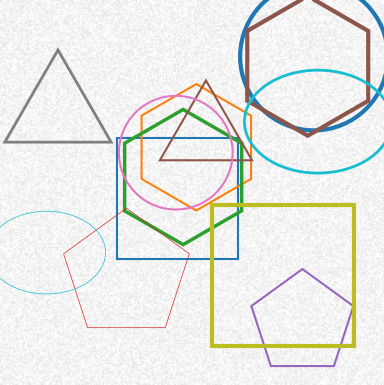[{"shape": "square", "thickness": 1.5, "radius": 0.79, "center": [0.462, 0.485]}, {"shape": "circle", "thickness": 3, "radius": 0.96, "center": [0.816, 0.853]}, {"shape": "hexagon", "thickness": 1.5, "radius": 0.82, "center": [0.51, 0.617]}, {"shape": "hexagon", "thickness": 2.5, "radius": 0.88, "center": [0.476, 0.54]}, {"shape": "pentagon", "thickness": 0.5, "radius": 0.86, "center": [0.328, 0.288]}, {"shape": "pentagon", "thickness": 1.5, "radius": 0.7, "center": [0.785, 0.162]}, {"shape": "hexagon", "thickness": 3, "radius": 0.91, "center": [0.799, 0.829]}, {"shape": "triangle", "thickness": 1.5, "radius": 0.69, "center": [0.535, 0.653]}, {"shape": "circle", "thickness": 1.5, "radius": 0.74, "center": [0.457, 0.603]}, {"shape": "triangle", "thickness": 2, "radius": 0.8, "center": [0.151, 0.711]}, {"shape": "square", "thickness": 3, "radius": 0.92, "center": [0.735, 0.285]}, {"shape": "oval", "thickness": 2, "radius": 0.95, "center": [0.826, 0.684]}, {"shape": "oval", "thickness": 0.5, "radius": 0.77, "center": [0.121, 0.344]}]